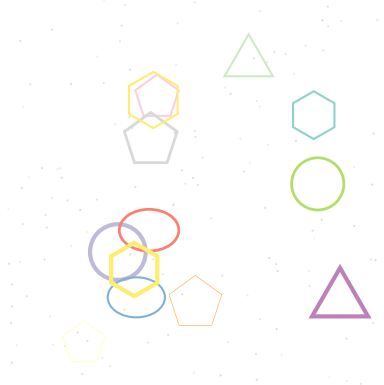[{"shape": "hexagon", "thickness": 1.5, "radius": 0.31, "center": [0.815, 0.701]}, {"shape": "pentagon", "thickness": 0.5, "radius": 0.29, "center": [0.218, 0.109]}, {"shape": "circle", "thickness": 3, "radius": 0.36, "center": [0.306, 0.345]}, {"shape": "oval", "thickness": 2, "radius": 0.39, "center": [0.387, 0.402]}, {"shape": "oval", "thickness": 1.5, "radius": 0.37, "center": [0.354, 0.228]}, {"shape": "pentagon", "thickness": 0.5, "radius": 0.36, "center": [0.508, 0.213]}, {"shape": "circle", "thickness": 2, "radius": 0.34, "center": [0.825, 0.522]}, {"shape": "pentagon", "thickness": 1.5, "radius": 0.3, "center": [0.408, 0.747]}, {"shape": "pentagon", "thickness": 2, "radius": 0.36, "center": [0.392, 0.636]}, {"shape": "triangle", "thickness": 3, "radius": 0.42, "center": [0.883, 0.22]}, {"shape": "triangle", "thickness": 1.5, "radius": 0.36, "center": [0.646, 0.838]}, {"shape": "hexagon", "thickness": 1.5, "radius": 0.36, "center": [0.398, 0.74]}, {"shape": "hexagon", "thickness": 3, "radius": 0.35, "center": [0.349, 0.3]}]